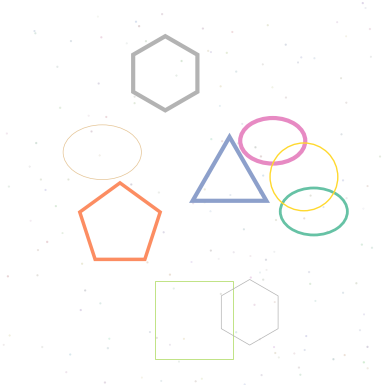[{"shape": "oval", "thickness": 2, "radius": 0.44, "center": [0.815, 0.451]}, {"shape": "pentagon", "thickness": 2.5, "radius": 0.55, "center": [0.312, 0.415]}, {"shape": "triangle", "thickness": 3, "radius": 0.55, "center": [0.596, 0.534]}, {"shape": "oval", "thickness": 3, "radius": 0.42, "center": [0.708, 0.634]}, {"shape": "square", "thickness": 0.5, "radius": 0.5, "center": [0.504, 0.169]}, {"shape": "circle", "thickness": 1, "radius": 0.44, "center": [0.789, 0.541]}, {"shape": "oval", "thickness": 0.5, "radius": 0.51, "center": [0.266, 0.605]}, {"shape": "hexagon", "thickness": 0.5, "radius": 0.43, "center": [0.649, 0.189]}, {"shape": "hexagon", "thickness": 3, "radius": 0.48, "center": [0.429, 0.81]}]